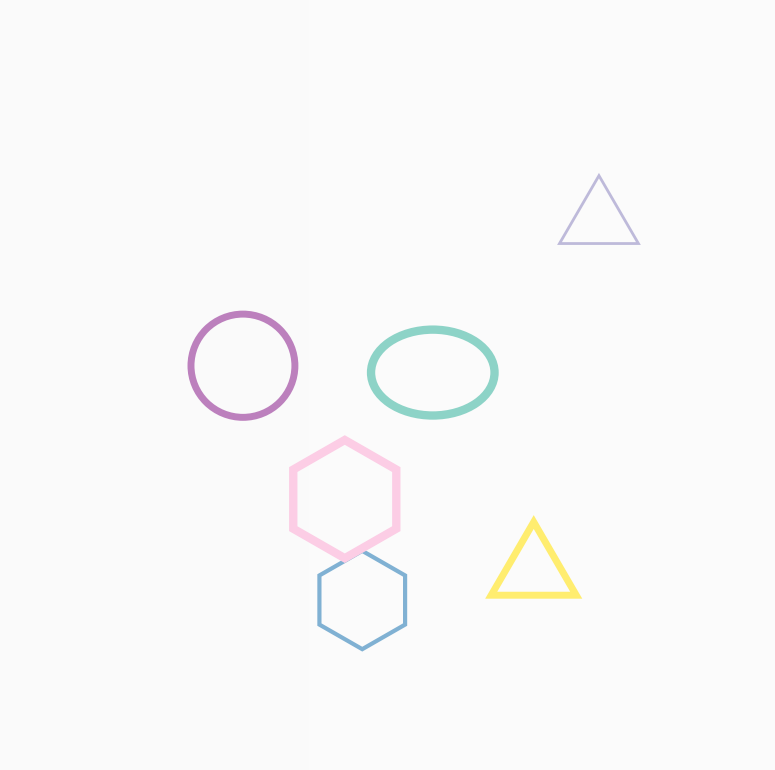[{"shape": "oval", "thickness": 3, "radius": 0.4, "center": [0.558, 0.516]}, {"shape": "triangle", "thickness": 1, "radius": 0.29, "center": [0.773, 0.713]}, {"shape": "hexagon", "thickness": 1.5, "radius": 0.32, "center": [0.467, 0.221]}, {"shape": "hexagon", "thickness": 3, "radius": 0.38, "center": [0.445, 0.352]}, {"shape": "circle", "thickness": 2.5, "radius": 0.34, "center": [0.313, 0.525]}, {"shape": "triangle", "thickness": 2.5, "radius": 0.32, "center": [0.689, 0.259]}]